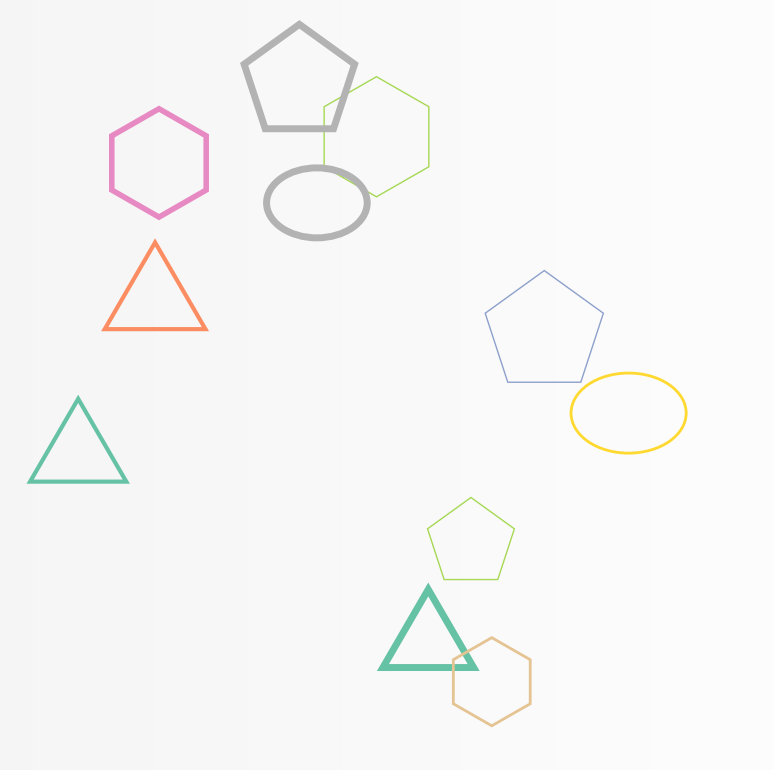[{"shape": "triangle", "thickness": 2.5, "radius": 0.34, "center": [0.553, 0.167]}, {"shape": "triangle", "thickness": 1.5, "radius": 0.36, "center": [0.101, 0.41]}, {"shape": "triangle", "thickness": 1.5, "radius": 0.38, "center": [0.2, 0.61]}, {"shape": "pentagon", "thickness": 0.5, "radius": 0.4, "center": [0.702, 0.568]}, {"shape": "hexagon", "thickness": 2, "radius": 0.35, "center": [0.205, 0.788]}, {"shape": "hexagon", "thickness": 0.5, "radius": 0.39, "center": [0.486, 0.822]}, {"shape": "pentagon", "thickness": 0.5, "radius": 0.29, "center": [0.608, 0.295]}, {"shape": "oval", "thickness": 1, "radius": 0.37, "center": [0.811, 0.464]}, {"shape": "hexagon", "thickness": 1, "radius": 0.29, "center": [0.635, 0.115]}, {"shape": "oval", "thickness": 2.5, "radius": 0.32, "center": [0.409, 0.737]}, {"shape": "pentagon", "thickness": 2.5, "radius": 0.37, "center": [0.386, 0.893]}]